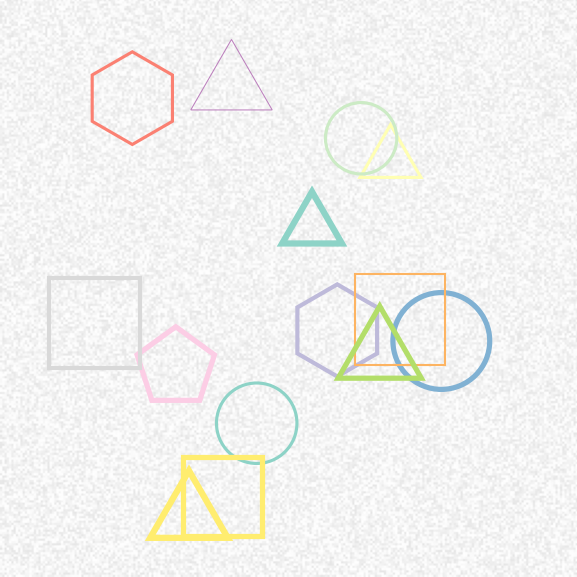[{"shape": "triangle", "thickness": 3, "radius": 0.3, "center": [0.54, 0.607]}, {"shape": "circle", "thickness": 1.5, "radius": 0.35, "center": [0.445, 0.266]}, {"shape": "triangle", "thickness": 1.5, "radius": 0.3, "center": [0.676, 0.722]}, {"shape": "hexagon", "thickness": 2, "radius": 0.4, "center": [0.584, 0.427]}, {"shape": "hexagon", "thickness": 1.5, "radius": 0.4, "center": [0.229, 0.829]}, {"shape": "circle", "thickness": 2.5, "radius": 0.42, "center": [0.764, 0.409]}, {"shape": "square", "thickness": 1, "radius": 0.39, "center": [0.693, 0.446]}, {"shape": "triangle", "thickness": 2.5, "radius": 0.42, "center": [0.658, 0.386]}, {"shape": "pentagon", "thickness": 2.5, "radius": 0.35, "center": [0.304, 0.363]}, {"shape": "square", "thickness": 2, "radius": 0.39, "center": [0.164, 0.44]}, {"shape": "triangle", "thickness": 0.5, "radius": 0.41, "center": [0.401, 0.849]}, {"shape": "circle", "thickness": 1.5, "radius": 0.31, "center": [0.625, 0.76]}, {"shape": "triangle", "thickness": 3, "radius": 0.39, "center": [0.327, 0.107]}, {"shape": "square", "thickness": 2.5, "radius": 0.34, "center": [0.385, 0.139]}]